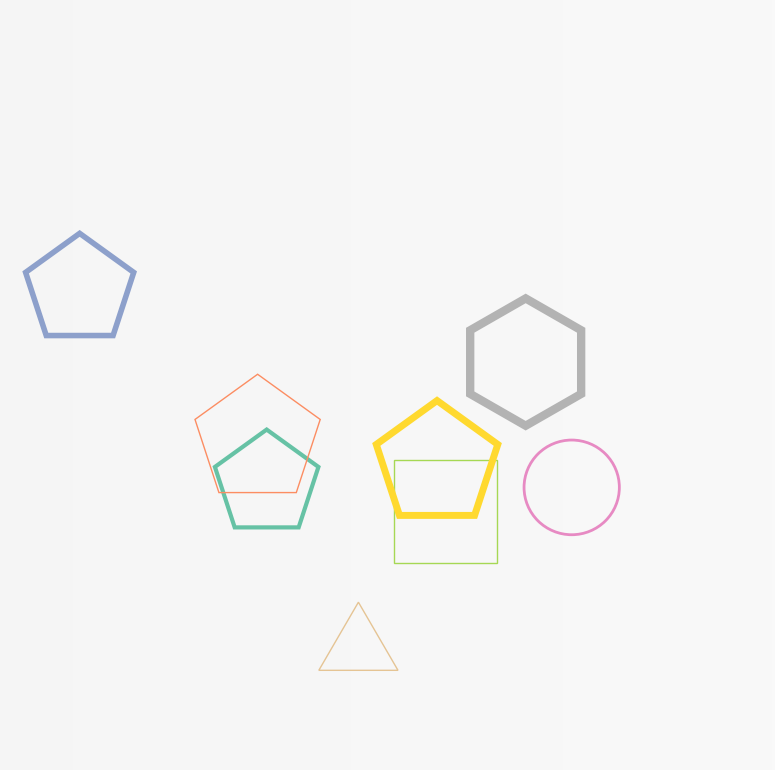[{"shape": "pentagon", "thickness": 1.5, "radius": 0.35, "center": [0.344, 0.372]}, {"shape": "pentagon", "thickness": 0.5, "radius": 0.42, "center": [0.332, 0.429]}, {"shape": "pentagon", "thickness": 2, "radius": 0.37, "center": [0.103, 0.624]}, {"shape": "circle", "thickness": 1, "radius": 0.31, "center": [0.738, 0.367]}, {"shape": "square", "thickness": 0.5, "radius": 0.33, "center": [0.575, 0.336]}, {"shape": "pentagon", "thickness": 2.5, "radius": 0.41, "center": [0.564, 0.397]}, {"shape": "triangle", "thickness": 0.5, "radius": 0.29, "center": [0.462, 0.159]}, {"shape": "hexagon", "thickness": 3, "radius": 0.41, "center": [0.678, 0.53]}]